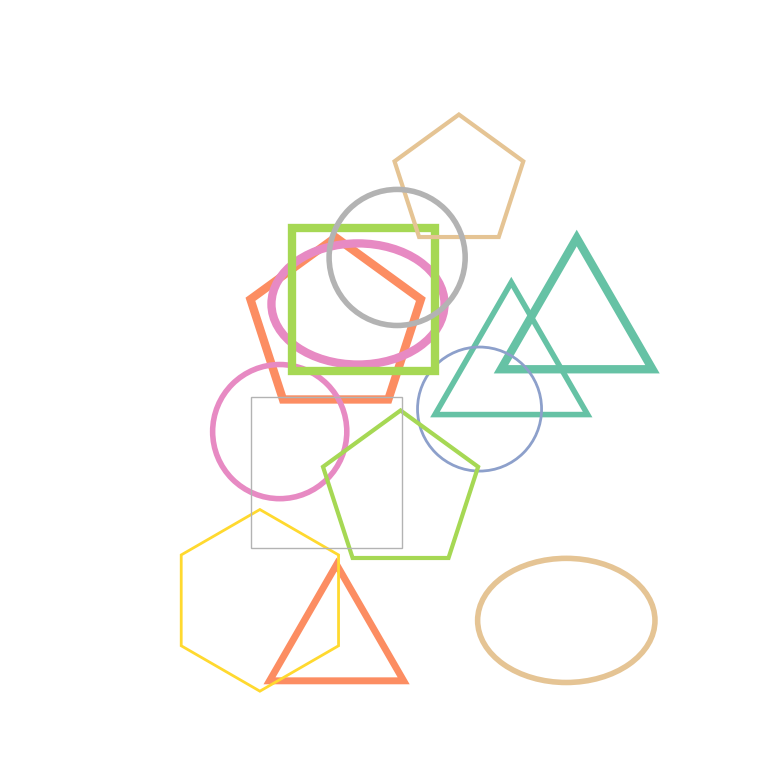[{"shape": "triangle", "thickness": 2, "radius": 0.57, "center": [0.664, 0.519]}, {"shape": "triangle", "thickness": 3, "radius": 0.57, "center": [0.749, 0.577]}, {"shape": "triangle", "thickness": 2.5, "radius": 0.5, "center": [0.437, 0.166]}, {"shape": "pentagon", "thickness": 3, "radius": 0.58, "center": [0.436, 0.575]}, {"shape": "circle", "thickness": 1, "radius": 0.4, "center": [0.623, 0.469]}, {"shape": "circle", "thickness": 2, "radius": 0.44, "center": [0.363, 0.439]}, {"shape": "oval", "thickness": 3, "radius": 0.56, "center": [0.465, 0.605]}, {"shape": "square", "thickness": 3, "radius": 0.46, "center": [0.472, 0.611]}, {"shape": "pentagon", "thickness": 1.5, "radius": 0.53, "center": [0.52, 0.361]}, {"shape": "hexagon", "thickness": 1, "radius": 0.59, "center": [0.338, 0.22]}, {"shape": "pentagon", "thickness": 1.5, "radius": 0.44, "center": [0.596, 0.763]}, {"shape": "oval", "thickness": 2, "radius": 0.58, "center": [0.735, 0.194]}, {"shape": "square", "thickness": 0.5, "radius": 0.49, "center": [0.424, 0.386]}, {"shape": "circle", "thickness": 2, "radius": 0.44, "center": [0.516, 0.666]}]